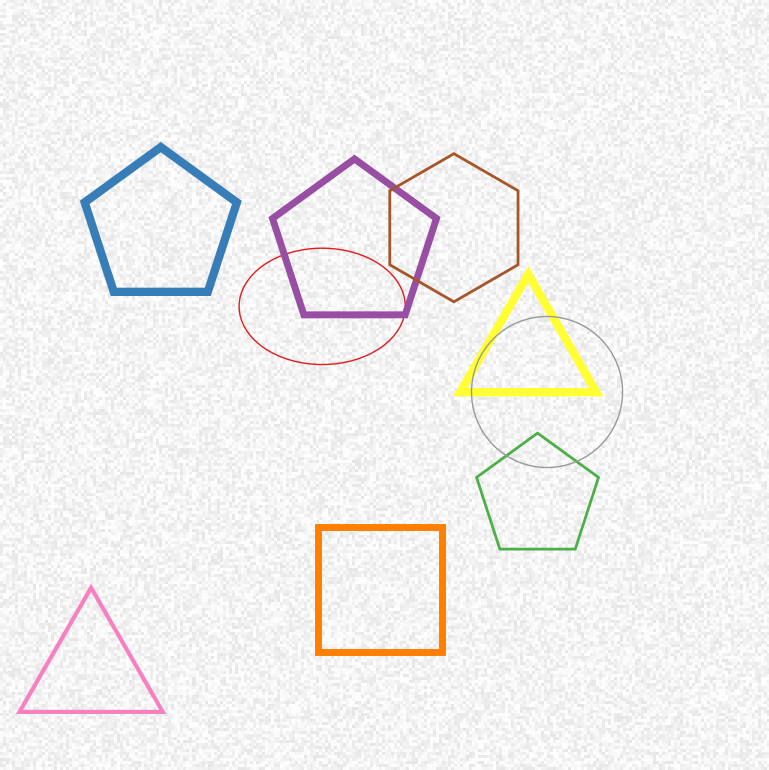[{"shape": "oval", "thickness": 0.5, "radius": 0.54, "center": [0.418, 0.602]}, {"shape": "pentagon", "thickness": 3, "radius": 0.52, "center": [0.209, 0.705]}, {"shape": "pentagon", "thickness": 1, "radius": 0.42, "center": [0.698, 0.354]}, {"shape": "pentagon", "thickness": 2.5, "radius": 0.56, "center": [0.46, 0.682]}, {"shape": "square", "thickness": 2.5, "radius": 0.41, "center": [0.494, 0.234]}, {"shape": "triangle", "thickness": 3, "radius": 0.51, "center": [0.686, 0.542]}, {"shape": "hexagon", "thickness": 1, "radius": 0.48, "center": [0.59, 0.704]}, {"shape": "triangle", "thickness": 1.5, "radius": 0.54, "center": [0.118, 0.129]}, {"shape": "circle", "thickness": 0.5, "radius": 0.49, "center": [0.71, 0.491]}]